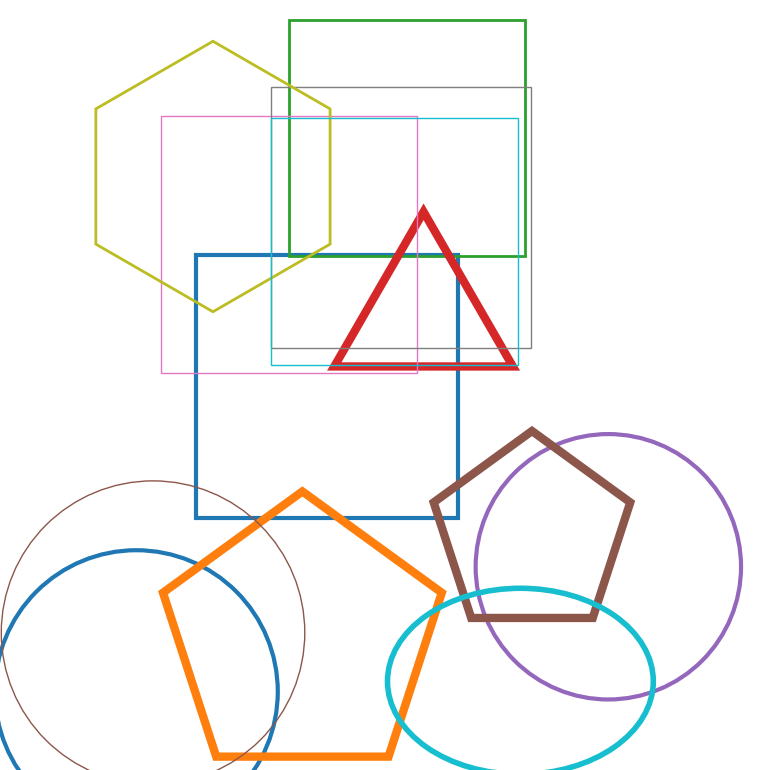[{"shape": "circle", "thickness": 1.5, "radius": 0.92, "center": [0.177, 0.102]}, {"shape": "square", "thickness": 1.5, "radius": 0.85, "center": [0.425, 0.499]}, {"shape": "pentagon", "thickness": 3, "radius": 0.95, "center": [0.393, 0.171]}, {"shape": "square", "thickness": 1, "radius": 0.76, "center": [0.528, 0.821]}, {"shape": "triangle", "thickness": 3, "radius": 0.67, "center": [0.55, 0.591]}, {"shape": "circle", "thickness": 1.5, "radius": 0.86, "center": [0.79, 0.264]}, {"shape": "circle", "thickness": 0.5, "radius": 0.99, "center": [0.199, 0.178]}, {"shape": "pentagon", "thickness": 3, "radius": 0.67, "center": [0.691, 0.306]}, {"shape": "square", "thickness": 0.5, "radius": 0.83, "center": [0.375, 0.682]}, {"shape": "square", "thickness": 0.5, "radius": 0.85, "center": [0.521, 0.718]}, {"shape": "hexagon", "thickness": 1, "radius": 0.88, "center": [0.277, 0.771]}, {"shape": "oval", "thickness": 2, "radius": 0.86, "center": [0.676, 0.115]}, {"shape": "square", "thickness": 0.5, "radius": 0.8, "center": [0.512, 0.686]}]